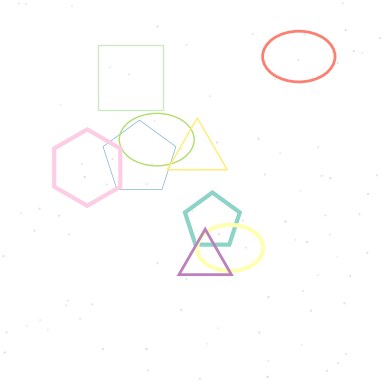[{"shape": "pentagon", "thickness": 3, "radius": 0.37, "center": [0.552, 0.425]}, {"shape": "oval", "thickness": 3, "radius": 0.43, "center": [0.598, 0.356]}, {"shape": "oval", "thickness": 2, "radius": 0.47, "center": [0.776, 0.853]}, {"shape": "pentagon", "thickness": 0.5, "radius": 0.5, "center": [0.362, 0.588]}, {"shape": "oval", "thickness": 1, "radius": 0.49, "center": [0.407, 0.637]}, {"shape": "hexagon", "thickness": 3, "radius": 0.5, "center": [0.227, 0.565]}, {"shape": "triangle", "thickness": 2, "radius": 0.39, "center": [0.533, 0.326]}, {"shape": "square", "thickness": 1, "radius": 0.42, "center": [0.339, 0.798]}, {"shape": "triangle", "thickness": 1, "radius": 0.45, "center": [0.512, 0.604]}]